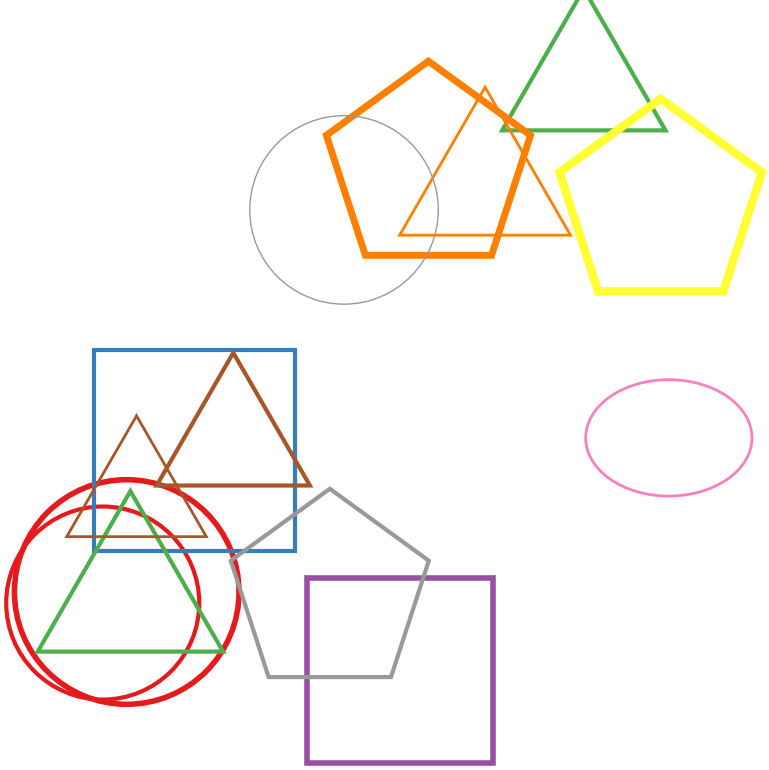[{"shape": "circle", "thickness": 2, "radius": 0.73, "center": [0.165, 0.231]}, {"shape": "circle", "thickness": 1.5, "radius": 0.63, "center": [0.133, 0.217]}, {"shape": "square", "thickness": 1.5, "radius": 0.65, "center": [0.252, 0.415]}, {"shape": "triangle", "thickness": 1.5, "radius": 0.61, "center": [0.758, 0.892]}, {"shape": "triangle", "thickness": 1.5, "radius": 0.69, "center": [0.169, 0.223]}, {"shape": "square", "thickness": 2, "radius": 0.6, "center": [0.519, 0.129]}, {"shape": "pentagon", "thickness": 2.5, "radius": 0.7, "center": [0.556, 0.781]}, {"shape": "triangle", "thickness": 1, "radius": 0.64, "center": [0.63, 0.759]}, {"shape": "pentagon", "thickness": 3, "radius": 0.69, "center": [0.858, 0.733]}, {"shape": "triangle", "thickness": 1.5, "radius": 0.57, "center": [0.303, 0.427]}, {"shape": "triangle", "thickness": 1, "radius": 0.52, "center": [0.177, 0.355]}, {"shape": "oval", "thickness": 1, "radius": 0.54, "center": [0.869, 0.431]}, {"shape": "circle", "thickness": 0.5, "radius": 0.61, "center": [0.447, 0.727]}, {"shape": "pentagon", "thickness": 1.5, "radius": 0.68, "center": [0.428, 0.23]}]